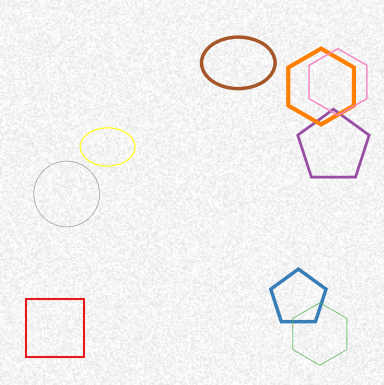[{"shape": "square", "thickness": 1.5, "radius": 0.38, "center": [0.143, 0.148]}, {"shape": "pentagon", "thickness": 2.5, "radius": 0.38, "center": [0.775, 0.226]}, {"shape": "hexagon", "thickness": 0.5, "radius": 0.41, "center": [0.831, 0.132]}, {"shape": "pentagon", "thickness": 2, "radius": 0.49, "center": [0.866, 0.619]}, {"shape": "hexagon", "thickness": 3, "radius": 0.49, "center": [0.834, 0.775]}, {"shape": "oval", "thickness": 1, "radius": 0.36, "center": [0.28, 0.618]}, {"shape": "oval", "thickness": 2.5, "radius": 0.48, "center": [0.619, 0.837]}, {"shape": "hexagon", "thickness": 1, "radius": 0.43, "center": [0.878, 0.787]}, {"shape": "circle", "thickness": 0.5, "radius": 0.43, "center": [0.173, 0.496]}]